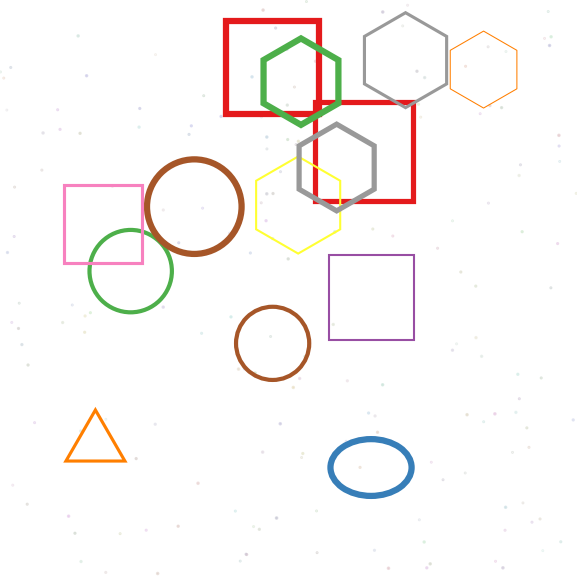[{"shape": "square", "thickness": 3, "radius": 0.4, "center": [0.472, 0.883]}, {"shape": "square", "thickness": 2.5, "radius": 0.43, "center": [0.63, 0.737]}, {"shape": "oval", "thickness": 3, "radius": 0.35, "center": [0.642, 0.19]}, {"shape": "hexagon", "thickness": 3, "radius": 0.37, "center": [0.521, 0.858]}, {"shape": "circle", "thickness": 2, "radius": 0.36, "center": [0.226, 0.53]}, {"shape": "square", "thickness": 1, "radius": 0.37, "center": [0.643, 0.483]}, {"shape": "hexagon", "thickness": 0.5, "radius": 0.33, "center": [0.837, 0.879]}, {"shape": "triangle", "thickness": 1.5, "radius": 0.29, "center": [0.165, 0.23]}, {"shape": "hexagon", "thickness": 1, "radius": 0.42, "center": [0.516, 0.644]}, {"shape": "circle", "thickness": 3, "radius": 0.41, "center": [0.336, 0.641]}, {"shape": "circle", "thickness": 2, "radius": 0.32, "center": [0.472, 0.405]}, {"shape": "square", "thickness": 1.5, "radius": 0.34, "center": [0.179, 0.612]}, {"shape": "hexagon", "thickness": 1.5, "radius": 0.41, "center": [0.702, 0.895]}, {"shape": "hexagon", "thickness": 2.5, "radius": 0.38, "center": [0.583, 0.709]}]